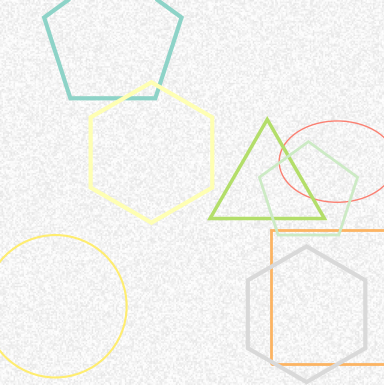[{"shape": "pentagon", "thickness": 3, "radius": 0.94, "center": [0.293, 0.897]}, {"shape": "hexagon", "thickness": 3, "radius": 0.91, "center": [0.393, 0.604]}, {"shape": "oval", "thickness": 1, "radius": 0.75, "center": [0.876, 0.58]}, {"shape": "square", "thickness": 2, "radius": 0.87, "center": [0.877, 0.229]}, {"shape": "triangle", "thickness": 2.5, "radius": 0.86, "center": [0.694, 0.518]}, {"shape": "hexagon", "thickness": 3, "radius": 0.88, "center": [0.796, 0.184]}, {"shape": "pentagon", "thickness": 2, "radius": 0.67, "center": [0.801, 0.498]}, {"shape": "circle", "thickness": 1.5, "radius": 0.92, "center": [0.144, 0.205]}]